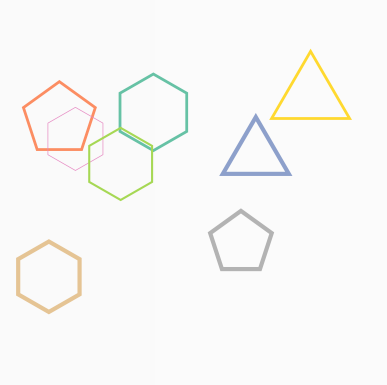[{"shape": "hexagon", "thickness": 2, "radius": 0.5, "center": [0.396, 0.708]}, {"shape": "pentagon", "thickness": 2, "radius": 0.49, "center": [0.153, 0.69]}, {"shape": "triangle", "thickness": 3, "radius": 0.49, "center": [0.66, 0.598]}, {"shape": "hexagon", "thickness": 0.5, "radius": 0.41, "center": [0.195, 0.639]}, {"shape": "hexagon", "thickness": 1.5, "radius": 0.47, "center": [0.311, 0.574]}, {"shape": "triangle", "thickness": 2, "radius": 0.58, "center": [0.802, 0.75]}, {"shape": "hexagon", "thickness": 3, "radius": 0.46, "center": [0.126, 0.281]}, {"shape": "pentagon", "thickness": 3, "radius": 0.42, "center": [0.622, 0.369]}]